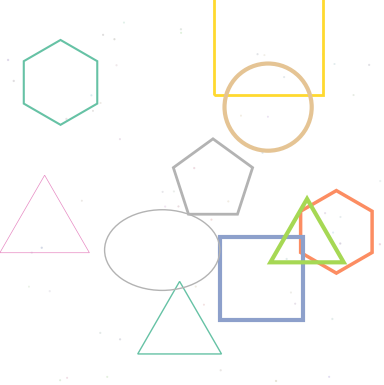[{"shape": "hexagon", "thickness": 1.5, "radius": 0.55, "center": [0.157, 0.786]}, {"shape": "triangle", "thickness": 1, "radius": 0.63, "center": [0.467, 0.143]}, {"shape": "hexagon", "thickness": 2.5, "radius": 0.54, "center": [0.874, 0.398]}, {"shape": "square", "thickness": 3, "radius": 0.54, "center": [0.68, 0.276]}, {"shape": "triangle", "thickness": 0.5, "radius": 0.67, "center": [0.116, 0.411]}, {"shape": "triangle", "thickness": 3, "radius": 0.55, "center": [0.798, 0.374]}, {"shape": "square", "thickness": 2, "radius": 0.71, "center": [0.696, 0.894]}, {"shape": "circle", "thickness": 3, "radius": 0.57, "center": [0.696, 0.722]}, {"shape": "pentagon", "thickness": 2, "radius": 0.54, "center": [0.553, 0.531]}, {"shape": "oval", "thickness": 1, "radius": 0.75, "center": [0.421, 0.35]}]